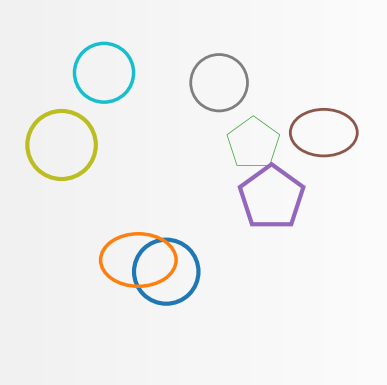[{"shape": "circle", "thickness": 3, "radius": 0.42, "center": [0.429, 0.294]}, {"shape": "oval", "thickness": 2.5, "radius": 0.49, "center": [0.357, 0.325]}, {"shape": "pentagon", "thickness": 0.5, "radius": 0.36, "center": [0.654, 0.628]}, {"shape": "pentagon", "thickness": 3, "radius": 0.43, "center": [0.701, 0.487]}, {"shape": "oval", "thickness": 2, "radius": 0.43, "center": [0.836, 0.655]}, {"shape": "circle", "thickness": 2, "radius": 0.37, "center": [0.565, 0.785]}, {"shape": "circle", "thickness": 3, "radius": 0.44, "center": [0.159, 0.623]}, {"shape": "circle", "thickness": 2.5, "radius": 0.38, "center": [0.268, 0.811]}]